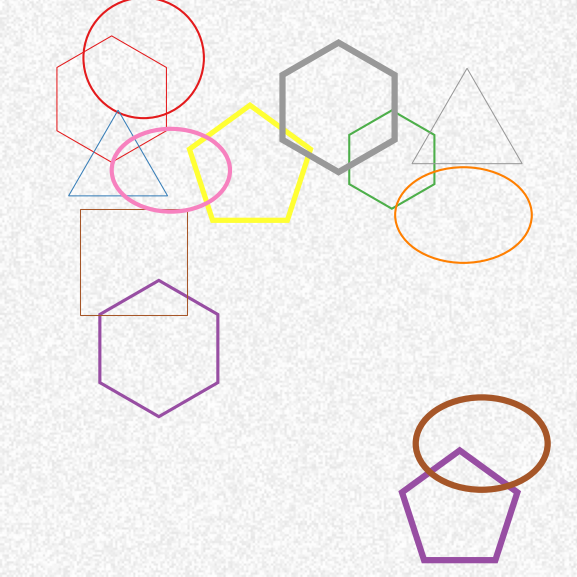[{"shape": "hexagon", "thickness": 0.5, "radius": 0.55, "center": [0.193, 0.828]}, {"shape": "circle", "thickness": 1, "radius": 0.52, "center": [0.249, 0.899]}, {"shape": "triangle", "thickness": 0.5, "radius": 0.49, "center": [0.204, 0.709]}, {"shape": "hexagon", "thickness": 1, "radius": 0.43, "center": [0.678, 0.723]}, {"shape": "pentagon", "thickness": 3, "radius": 0.53, "center": [0.796, 0.114]}, {"shape": "hexagon", "thickness": 1.5, "radius": 0.59, "center": [0.275, 0.396]}, {"shape": "oval", "thickness": 1, "radius": 0.59, "center": [0.803, 0.627]}, {"shape": "pentagon", "thickness": 2.5, "radius": 0.55, "center": [0.433, 0.707]}, {"shape": "oval", "thickness": 3, "radius": 0.57, "center": [0.834, 0.231]}, {"shape": "square", "thickness": 0.5, "radius": 0.46, "center": [0.231, 0.545]}, {"shape": "oval", "thickness": 2, "radius": 0.51, "center": [0.296, 0.704]}, {"shape": "hexagon", "thickness": 3, "radius": 0.56, "center": [0.586, 0.813]}, {"shape": "triangle", "thickness": 0.5, "radius": 0.55, "center": [0.809, 0.771]}]